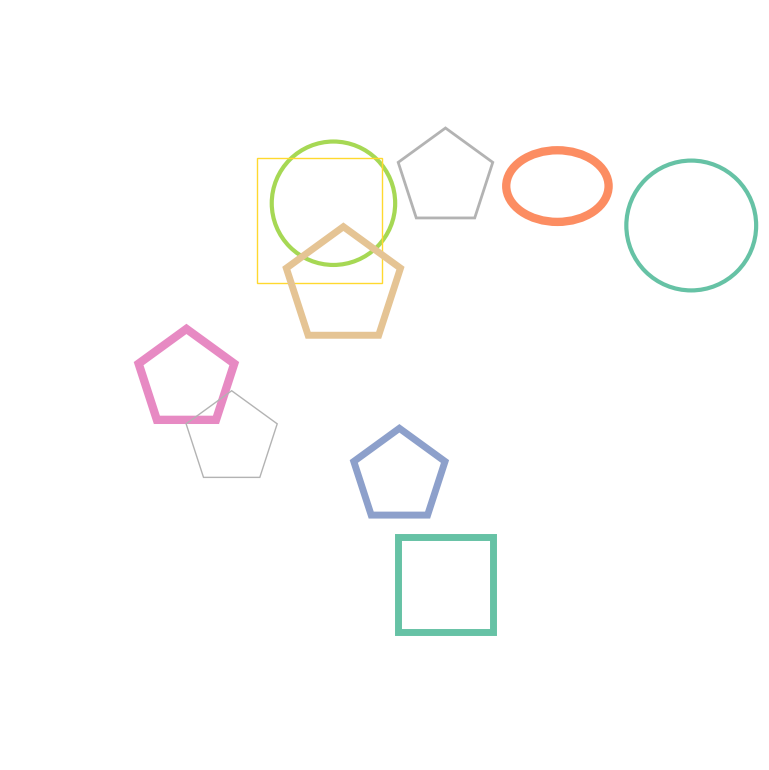[{"shape": "square", "thickness": 2.5, "radius": 0.31, "center": [0.579, 0.241]}, {"shape": "circle", "thickness": 1.5, "radius": 0.42, "center": [0.898, 0.707]}, {"shape": "oval", "thickness": 3, "radius": 0.33, "center": [0.724, 0.758]}, {"shape": "pentagon", "thickness": 2.5, "radius": 0.31, "center": [0.519, 0.381]}, {"shape": "pentagon", "thickness": 3, "radius": 0.33, "center": [0.242, 0.508]}, {"shape": "circle", "thickness": 1.5, "radius": 0.4, "center": [0.433, 0.736]}, {"shape": "square", "thickness": 0.5, "radius": 0.41, "center": [0.415, 0.714]}, {"shape": "pentagon", "thickness": 2.5, "radius": 0.39, "center": [0.446, 0.628]}, {"shape": "pentagon", "thickness": 1, "radius": 0.32, "center": [0.579, 0.769]}, {"shape": "pentagon", "thickness": 0.5, "radius": 0.31, "center": [0.301, 0.43]}]